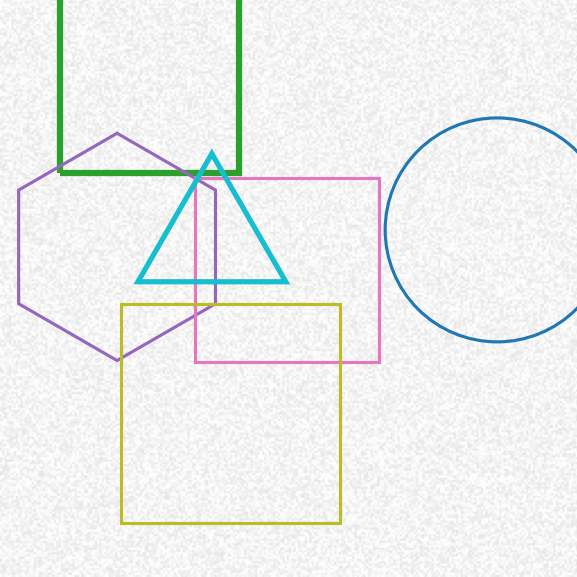[{"shape": "circle", "thickness": 1.5, "radius": 0.97, "center": [0.861, 0.601]}, {"shape": "square", "thickness": 3, "radius": 0.77, "center": [0.259, 0.855]}, {"shape": "hexagon", "thickness": 1.5, "radius": 0.98, "center": [0.203, 0.572]}, {"shape": "square", "thickness": 1.5, "radius": 0.8, "center": [0.497, 0.532]}, {"shape": "square", "thickness": 1.5, "radius": 0.95, "center": [0.399, 0.284]}, {"shape": "triangle", "thickness": 2.5, "radius": 0.74, "center": [0.367, 0.585]}]